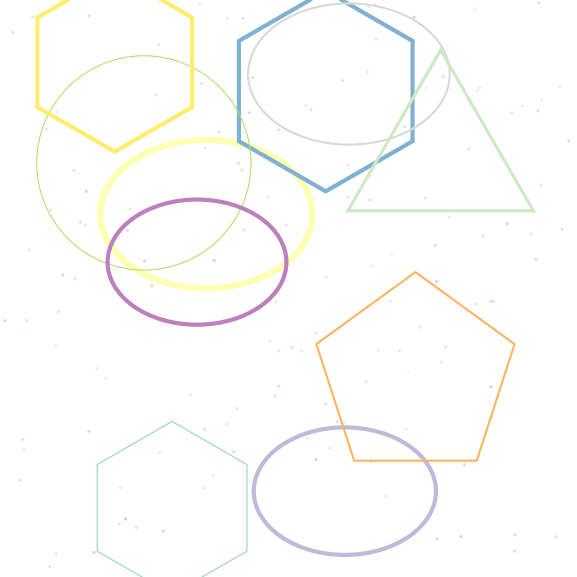[{"shape": "hexagon", "thickness": 0.5, "radius": 0.75, "center": [0.298, 0.12]}, {"shape": "oval", "thickness": 3, "radius": 0.92, "center": [0.357, 0.628]}, {"shape": "oval", "thickness": 2, "radius": 0.79, "center": [0.597, 0.149]}, {"shape": "hexagon", "thickness": 2, "radius": 0.87, "center": [0.564, 0.841]}, {"shape": "pentagon", "thickness": 1, "radius": 0.9, "center": [0.719, 0.347]}, {"shape": "circle", "thickness": 0.5, "radius": 0.93, "center": [0.249, 0.717]}, {"shape": "oval", "thickness": 1, "radius": 0.87, "center": [0.604, 0.871]}, {"shape": "oval", "thickness": 2, "radius": 0.77, "center": [0.341, 0.545]}, {"shape": "triangle", "thickness": 1.5, "radius": 0.93, "center": [0.763, 0.727]}, {"shape": "hexagon", "thickness": 2, "radius": 0.77, "center": [0.199, 0.891]}]